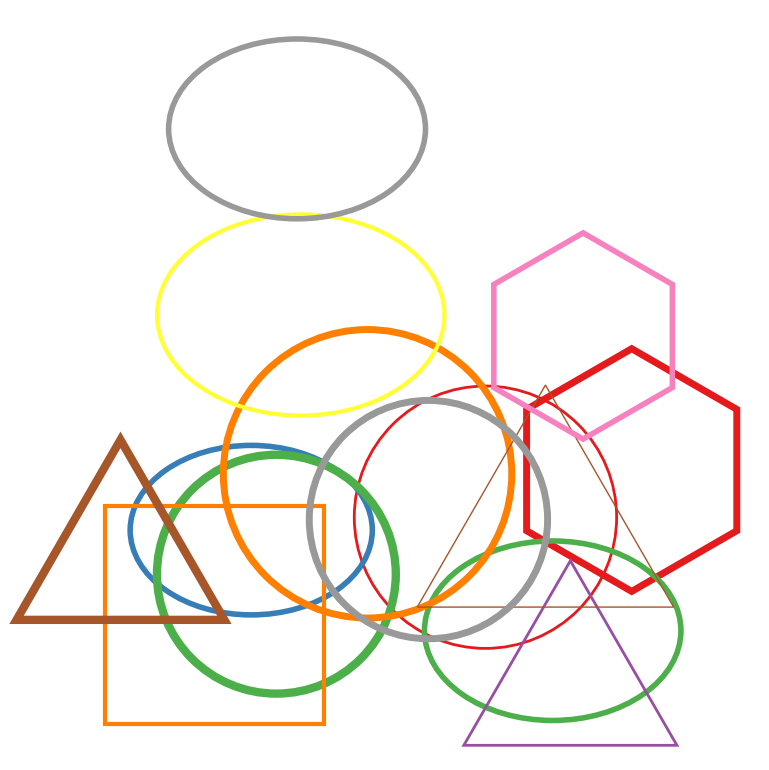[{"shape": "hexagon", "thickness": 2.5, "radius": 0.79, "center": [0.82, 0.39]}, {"shape": "circle", "thickness": 1, "radius": 0.85, "center": [0.63, 0.328]}, {"shape": "oval", "thickness": 2, "radius": 0.79, "center": [0.326, 0.312]}, {"shape": "oval", "thickness": 2, "radius": 0.83, "center": [0.718, 0.181]}, {"shape": "circle", "thickness": 3, "radius": 0.78, "center": [0.359, 0.254]}, {"shape": "triangle", "thickness": 1, "radius": 0.8, "center": [0.741, 0.112]}, {"shape": "circle", "thickness": 2.5, "radius": 0.94, "center": [0.477, 0.385]}, {"shape": "square", "thickness": 1.5, "radius": 0.71, "center": [0.278, 0.201]}, {"shape": "oval", "thickness": 1.5, "radius": 0.93, "center": [0.391, 0.591]}, {"shape": "triangle", "thickness": 3, "radius": 0.78, "center": [0.156, 0.273]}, {"shape": "triangle", "thickness": 0.5, "radius": 0.96, "center": [0.708, 0.308]}, {"shape": "hexagon", "thickness": 2, "radius": 0.67, "center": [0.757, 0.564]}, {"shape": "circle", "thickness": 2.5, "radius": 0.77, "center": [0.556, 0.325]}, {"shape": "oval", "thickness": 2, "radius": 0.83, "center": [0.386, 0.833]}]